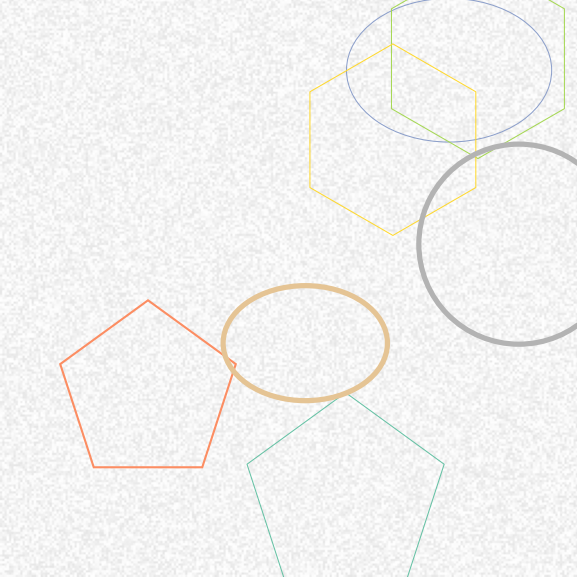[{"shape": "pentagon", "thickness": 0.5, "radius": 0.9, "center": [0.598, 0.14]}, {"shape": "pentagon", "thickness": 1, "radius": 0.8, "center": [0.256, 0.319]}, {"shape": "oval", "thickness": 0.5, "radius": 0.89, "center": [0.778, 0.878]}, {"shape": "hexagon", "thickness": 0.5, "radius": 0.86, "center": [0.828, 0.897]}, {"shape": "hexagon", "thickness": 0.5, "radius": 0.83, "center": [0.68, 0.757]}, {"shape": "oval", "thickness": 2.5, "radius": 0.71, "center": [0.529, 0.405]}, {"shape": "circle", "thickness": 2.5, "radius": 0.87, "center": [0.898, 0.576]}]